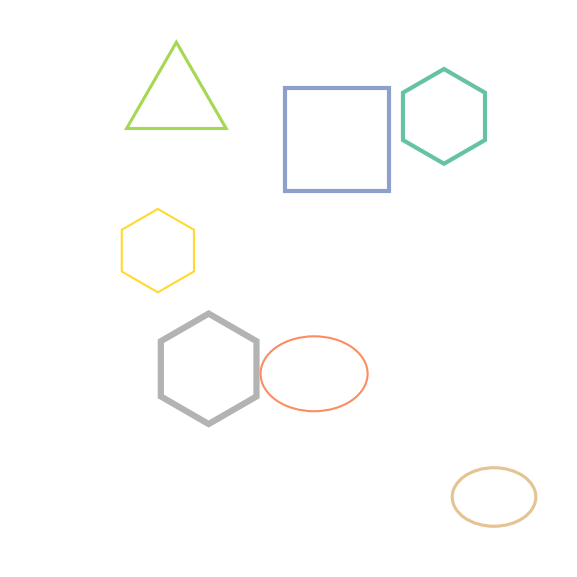[{"shape": "hexagon", "thickness": 2, "radius": 0.41, "center": [0.769, 0.798]}, {"shape": "oval", "thickness": 1, "radius": 0.46, "center": [0.544, 0.352]}, {"shape": "square", "thickness": 2, "radius": 0.45, "center": [0.584, 0.757]}, {"shape": "triangle", "thickness": 1.5, "radius": 0.5, "center": [0.305, 0.826]}, {"shape": "hexagon", "thickness": 1, "radius": 0.36, "center": [0.273, 0.565]}, {"shape": "oval", "thickness": 1.5, "radius": 0.36, "center": [0.855, 0.139]}, {"shape": "hexagon", "thickness": 3, "radius": 0.48, "center": [0.361, 0.36]}]